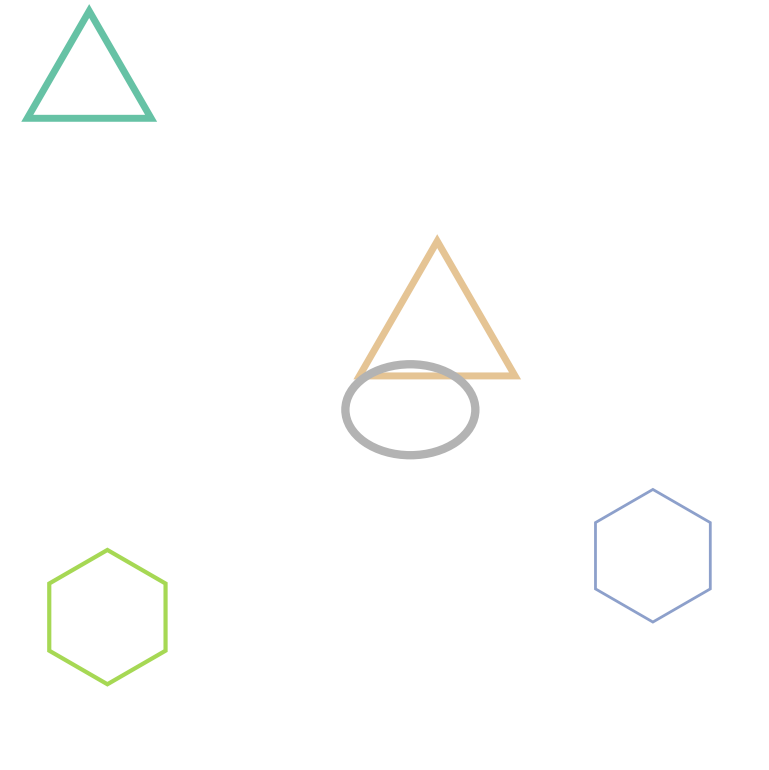[{"shape": "triangle", "thickness": 2.5, "radius": 0.46, "center": [0.116, 0.893]}, {"shape": "hexagon", "thickness": 1, "radius": 0.43, "center": [0.848, 0.278]}, {"shape": "hexagon", "thickness": 1.5, "radius": 0.44, "center": [0.139, 0.199]}, {"shape": "triangle", "thickness": 2.5, "radius": 0.58, "center": [0.568, 0.57]}, {"shape": "oval", "thickness": 3, "radius": 0.42, "center": [0.533, 0.468]}]